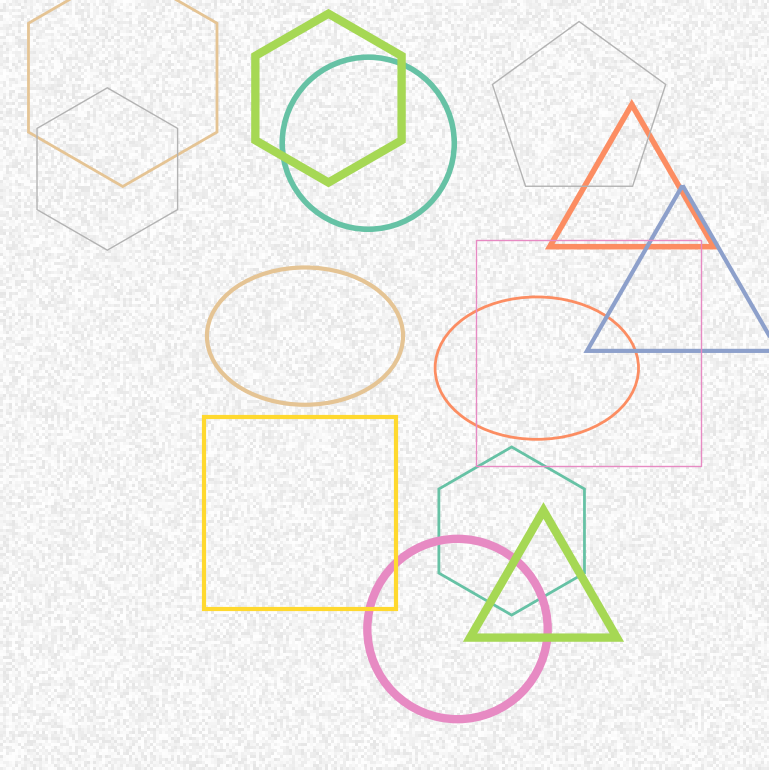[{"shape": "hexagon", "thickness": 1, "radius": 0.55, "center": [0.664, 0.31]}, {"shape": "circle", "thickness": 2, "radius": 0.56, "center": [0.478, 0.814]}, {"shape": "oval", "thickness": 1, "radius": 0.66, "center": [0.697, 0.522]}, {"shape": "triangle", "thickness": 2, "radius": 0.62, "center": [0.82, 0.741]}, {"shape": "triangle", "thickness": 1.5, "radius": 0.72, "center": [0.886, 0.616]}, {"shape": "circle", "thickness": 3, "radius": 0.59, "center": [0.594, 0.183]}, {"shape": "square", "thickness": 0.5, "radius": 0.73, "center": [0.764, 0.542]}, {"shape": "hexagon", "thickness": 3, "radius": 0.55, "center": [0.427, 0.873]}, {"shape": "triangle", "thickness": 3, "radius": 0.55, "center": [0.706, 0.227]}, {"shape": "square", "thickness": 1.5, "radius": 0.62, "center": [0.39, 0.334]}, {"shape": "oval", "thickness": 1.5, "radius": 0.64, "center": [0.396, 0.563]}, {"shape": "hexagon", "thickness": 1, "radius": 0.71, "center": [0.159, 0.899]}, {"shape": "pentagon", "thickness": 0.5, "radius": 0.59, "center": [0.752, 0.854]}, {"shape": "hexagon", "thickness": 0.5, "radius": 0.53, "center": [0.139, 0.781]}]